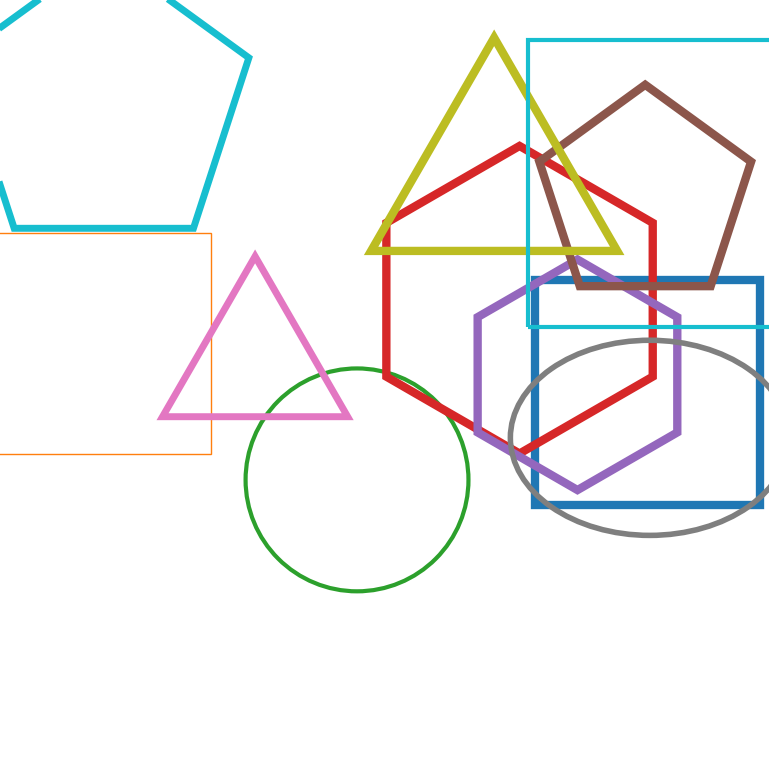[{"shape": "square", "thickness": 3, "radius": 0.73, "center": [0.841, 0.49]}, {"shape": "square", "thickness": 0.5, "radius": 0.72, "center": [0.131, 0.554]}, {"shape": "circle", "thickness": 1.5, "radius": 0.72, "center": [0.464, 0.377]}, {"shape": "hexagon", "thickness": 3, "radius": 1.0, "center": [0.675, 0.611]}, {"shape": "hexagon", "thickness": 3, "radius": 0.75, "center": [0.75, 0.513]}, {"shape": "pentagon", "thickness": 3, "radius": 0.72, "center": [0.838, 0.745]}, {"shape": "triangle", "thickness": 2.5, "radius": 0.69, "center": [0.331, 0.528]}, {"shape": "oval", "thickness": 2, "radius": 0.91, "center": [0.844, 0.431]}, {"shape": "triangle", "thickness": 3, "radius": 0.92, "center": [0.642, 0.766]}, {"shape": "pentagon", "thickness": 2.5, "radius": 0.99, "center": [0.135, 0.864]}, {"shape": "square", "thickness": 1.5, "radius": 0.93, "center": [0.871, 0.762]}]